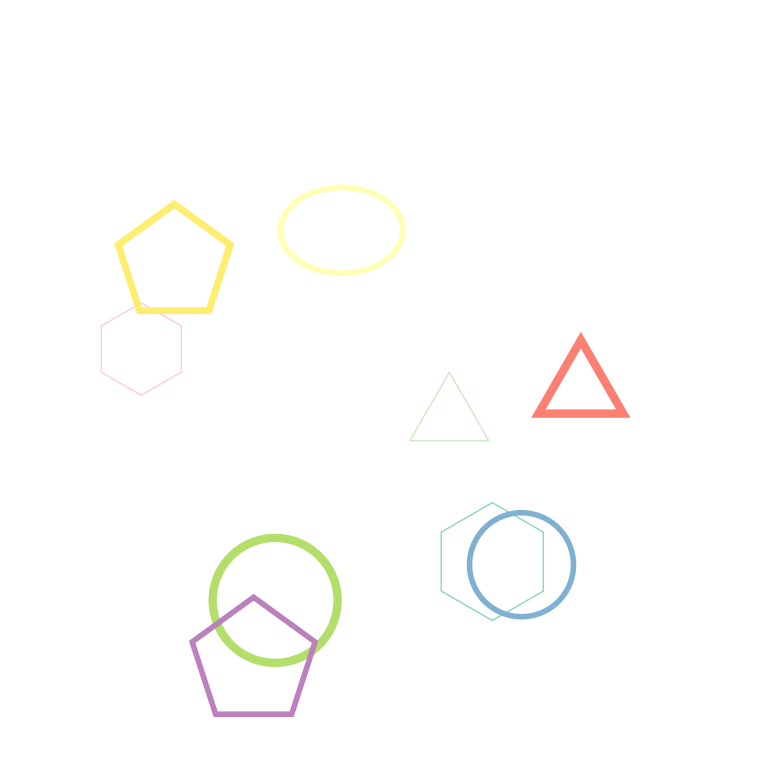[{"shape": "hexagon", "thickness": 0.5, "radius": 0.38, "center": [0.639, 0.271]}, {"shape": "oval", "thickness": 2, "radius": 0.4, "center": [0.444, 0.701]}, {"shape": "triangle", "thickness": 3, "radius": 0.32, "center": [0.754, 0.495]}, {"shape": "circle", "thickness": 2, "radius": 0.34, "center": [0.677, 0.267]}, {"shape": "circle", "thickness": 3, "radius": 0.41, "center": [0.357, 0.22]}, {"shape": "hexagon", "thickness": 0.5, "radius": 0.3, "center": [0.183, 0.547]}, {"shape": "pentagon", "thickness": 2, "radius": 0.42, "center": [0.329, 0.14]}, {"shape": "triangle", "thickness": 0.5, "radius": 0.3, "center": [0.584, 0.457]}, {"shape": "pentagon", "thickness": 2.5, "radius": 0.38, "center": [0.226, 0.658]}]